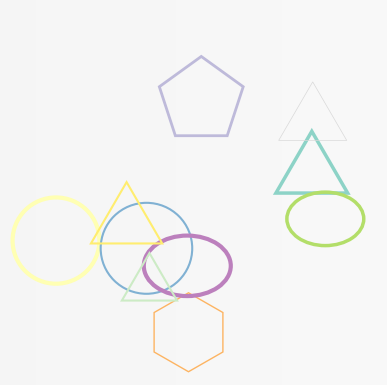[{"shape": "triangle", "thickness": 2.5, "radius": 0.53, "center": [0.805, 0.552]}, {"shape": "circle", "thickness": 3, "radius": 0.56, "center": [0.144, 0.375]}, {"shape": "pentagon", "thickness": 2, "radius": 0.57, "center": [0.519, 0.74]}, {"shape": "circle", "thickness": 1.5, "radius": 0.59, "center": [0.378, 0.355]}, {"shape": "hexagon", "thickness": 1, "radius": 0.51, "center": [0.486, 0.137]}, {"shape": "oval", "thickness": 2.5, "radius": 0.5, "center": [0.84, 0.432]}, {"shape": "triangle", "thickness": 0.5, "radius": 0.51, "center": [0.807, 0.686]}, {"shape": "oval", "thickness": 3, "radius": 0.56, "center": [0.483, 0.31]}, {"shape": "triangle", "thickness": 1.5, "radius": 0.41, "center": [0.386, 0.26]}, {"shape": "triangle", "thickness": 1.5, "radius": 0.53, "center": [0.327, 0.421]}]